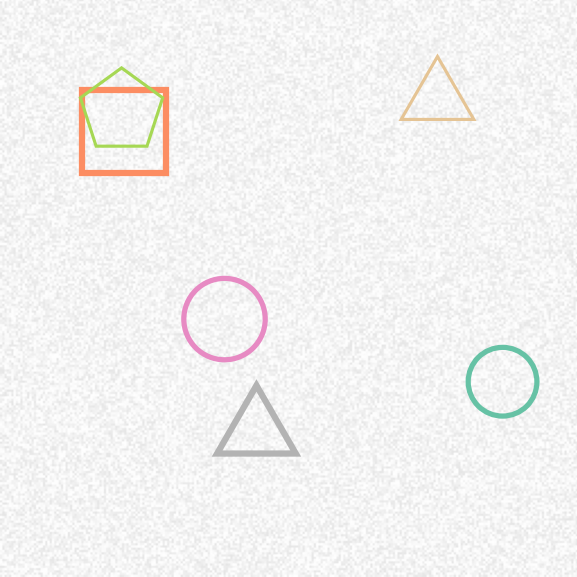[{"shape": "circle", "thickness": 2.5, "radius": 0.3, "center": [0.87, 0.338]}, {"shape": "square", "thickness": 3, "radius": 0.36, "center": [0.215, 0.771]}, {"shape": "circle", "thickness": 2.5, "radius": 0.35, "center": [0.389, 0.447]}, {"shape": "pentagon", "thickness": 1.5, "radius": 0.37, "center": [0.21, 0.807]}, {"shape": "triangle", "thickness": 1.5, "radius": 0.36, "center": [0.758, 0.829]}, {"shape": "triangle", "thickness": 3, "radius": 0.39, "center": [0.444, 0.253]}]